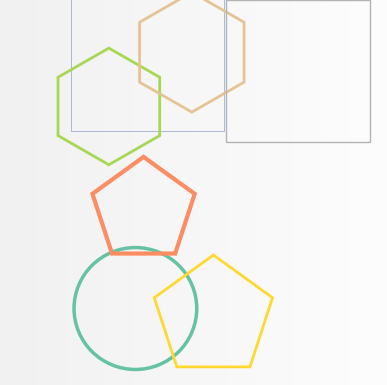[{"shape": "circle", "thickness": 2.5, "radius": 0.79, "center": [0.349, 0.199]}, {"shape": "pentagon", "thickness": 3, "radius": 0.69, "center": [0.371, 0.454]}, {"shape": "square", "thickness": 0.5, "radius": 0.99, "center": [0.381, 0.857]}, {"shape": "hexagon", "thickness": 2, "radius": 0.76, "center": [0.281, 0.724]}, {"shape": "pentagon", "thickness": 2, "radius": 0.8, "center": [0.551, 0.177]}, {"shape": "hexagon", "thickness": 2, "radius": 0.78, "center": [0.495, 0.864]}, {"shape": "square", "thickness": 1, "radius": 0.93, "center": [0.769, 0.815]}]